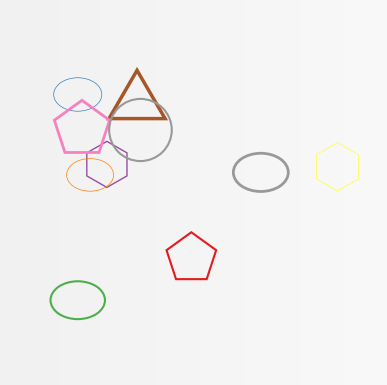[{"shape": "pentagon", "thickness": 1.5, "radius": 0.34, "center": [0.494, 0.329]}, {"shape": "oval", "thickness": 0.5, "radius": 0.31, "center": [0.201, 0.755]}, {"shape": "oval", "thickness": 1.5, "radius": 0.35, "center": [0.201, 0.22]}, {"shape": "hexagon", "thickness": 1, "radius": 0.3, "center": [0.276, 0.573]}, {"shape": "oval", "thickness": 0.5, "radius": 0.3, "center": [0.233, 0.546]}, {"shape": "hexagon", "thickness": 0.5, "radius": 0.31, "center": [0.871, 0.567]}, {"shape": "triangle", "thickness": 2.5, "radius": 0.42, "center": [0.354, 0.734]}, {"shape": "pentagon", "thickness": 2, "radius": 0.37, "center": [0.212, 0.665]}, {"shape": "oval", "thickness": 2, "radius": 0.35, "center": [0.673, 0.552]}, {"shape": "circle", "thickness": 1.5, "radius": 0.4, "center": [0.362, 0.662]}]